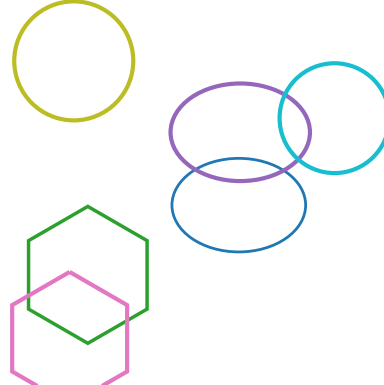[{"shape": "oval", "thickness": 2, "radius": 0.87, "center": [0.62, 0.467]}, {"shape": "hexagon", "thickness": 2.5, "radius": 0.89, "center": [0.228, 0.286]}, {"shape": "oval", "thickness": 3, "radius": 0.91, "center": [0.624, 0.656]}, {"shape": "hexagon", "thickness": 3, "radius": 0.86, "center": [0.181, 0.121]}, {"shape": "circle", "thickness": 3, "radius": 0.77, "center": [0.192, 0.842]}, {"shape": "circle", "thickness": 3, "radius": 0.71, "center": [0.869, 0.693]}]